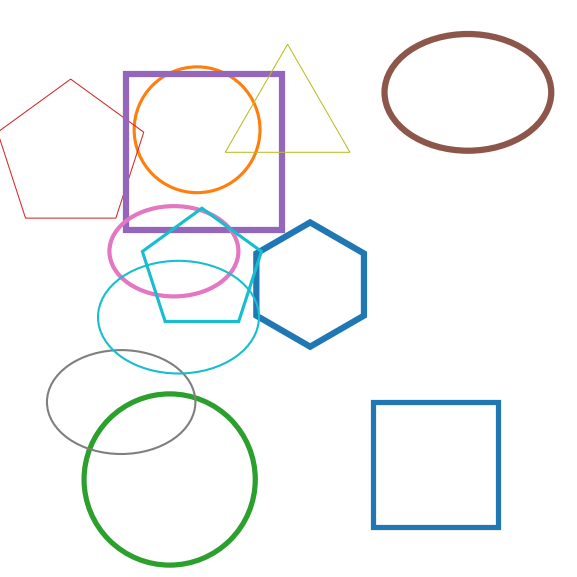[{"shape": "square", "thickness": 2.5, "radius": 0.54, "center": [0.753, 0.195]}, {"shape": "hexagon", "thickness": 3, "radius": 0.54, "center": [0.537, 0.506]}, {"shape": "circle", "thickness": 1.5, "radius": 0.54, "center": [0.341, 0.774]}, {"shape": "circle", "thickness": 2.5, "radius": 0.74, "center": [0.294, 0.169]}, {"shape": "pentagon", "thickness": 0.5, "radius": 0.67, "center": [0.122, 0.729]}, {"shape": "square", "thickness": 3, "radius": 0.68, "center": [0.354, 0.735]}, {"shape": "oval", "thickness": 3, "radius": 0.72, "center": [0.81, 0.839]}, {"shape": "oval", "thickness": 2, "radius": 0.56, "center": [0.301, 0.564]}, {"shape": "oval", "thickness": 1, "radius": 0.64, "center": [0.21, 0.303]}, {"shape": "triangle", "thickness": 0.5, "radius": 0.62, "center": [0.498, 0.798]}, {"shape": "pentagon", "thickness": 1.5, "radius": 0.54, "center": [0.35, 0.53]}, {"shape": "oval", "thickness": 1, "radius": 0.7, "center": [0.309, 0.45]}]